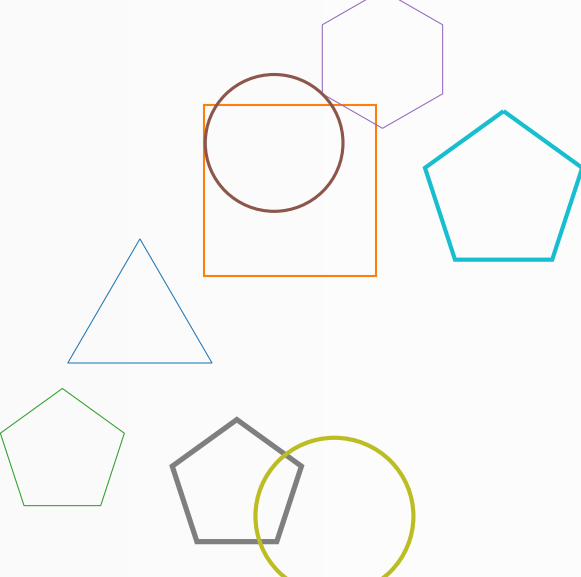[{"shape": "triangle", "thickness": 0.5, "radius": 0.72, "center": [0.241, 0.442]}, {"shape": "square", "thickness": 1, "radius": 0.74, "center": [0.498, 0.669]}, {"shape": "pentagon", "thickness": 0.5, "radius": 0.56, "center": [0.107, 0.214]}, {"shape": "hexagon", "thickness": 0.5, "radius": 0.6, "center": [0.658, 0.896]}, {"shape": "circle", "thickness": 1.5, "radius": 0.59, "center": [0.472, 0.752]}, {"shape": "pentagon", "thickness": 2.5, "radius": 0.58, "center": [0.407, 0.156]}, {"shape": "circle", "thickness": 2, "radius": 0.68, "center": [0.575, 0.105]}, {"shape": "pentagon", "thickness": 2, "radius": 0.71, "center": [0.866, 0.665]}]